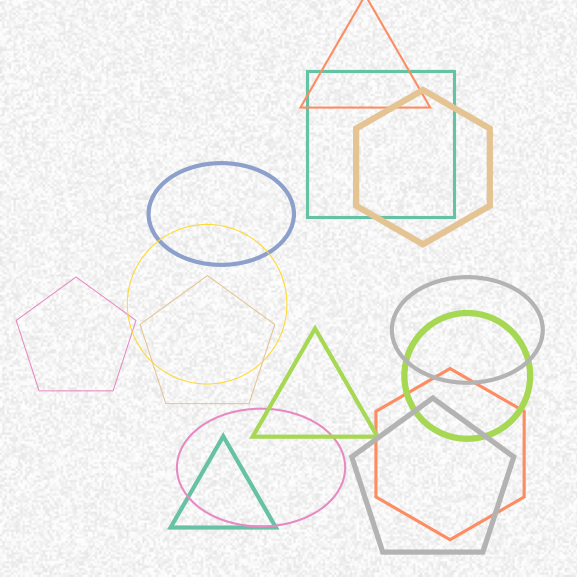[{"shape": "square", "thickness": 1.5, "radius": 0.63, "center": [0.659, 0.749]}, {"shape": "triangle", "thickness": 2, "radius": 0.53, "center": [0.387, 0.138]}, {"shape": "hexagon", "thickness": 1.5, "radius": 0.74, "center": [0.779, 0.213]}, {"shape": "triangle", "thickness": 1, "radius": 0.65, "center": [0.633, 0.878]}, {"shape": "oval", "thickness": 2, "radius": 0.63, "center": [0.383, 0.629]}, {"shape": "oval", "thickness": 1, "radius": 0.73, "center": [0.452, 0.189]}, {"shape": "pentagon", "thickness": 0.5, "radius": 0.55, "center": [0.132, 0.411]}, {"shape": "circle", "thickness": 3, "radius": 0.54, "center": [0.809, 0.348]}, {"shape": "triangle", "thickness": 2, "radius": 0.62, "center": [0.546, 0.305]}, {"shape": "circle", "thickness": 0.5, "radius": 0.69, "center": [0.359, 0.472]}, {"shape": "hexagon", "thickness": 3, "radius": 0.67, "center": [0.732, 0.71]}, {"shape": "pentagon", "thickness": 0.5, "radius": 0.61, "center": [0.359, 0.399]}, {"shape": "oval", "thickness": 2, "radius": 0.65, "center": [0.809, 0.428]}, {"shape": "pentagon", "thickness": 2.5, "radius": 0.74, "center": [0.749, 0.162]}]